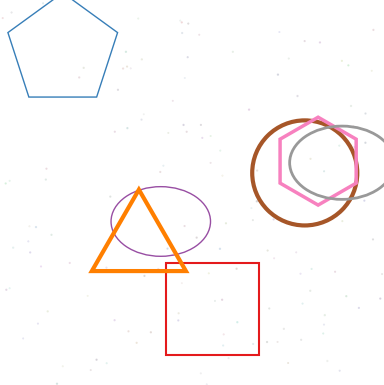[{"shape": "square", "thickness": 1.5, "radius": 0.6, "center": [0.551, 0.197]}, {"shape": "pentagon", "thickness": 1, "radius": 0.75, "center": [0.163, 0.869]}, {"shape": "oval", "thickness": 1, "radius": 0.65, "center": [0.418, 0.425]}, {"shape": "triangle", "thickness": 3, "radius": 0.71, "center": [0.361, 0.366]}, {"shape": "circle", "thickness": 3, "radius": 0.68, "center": [0.792, 0.551]}, {"shape": "hexagon", "thickness": 2.5, "radius": 0.57, "center": [0.826, 0.581]}, {"shape": "oval", "thickness": 2, "radius": 0.68, "center": [0.888, 0.577]}]